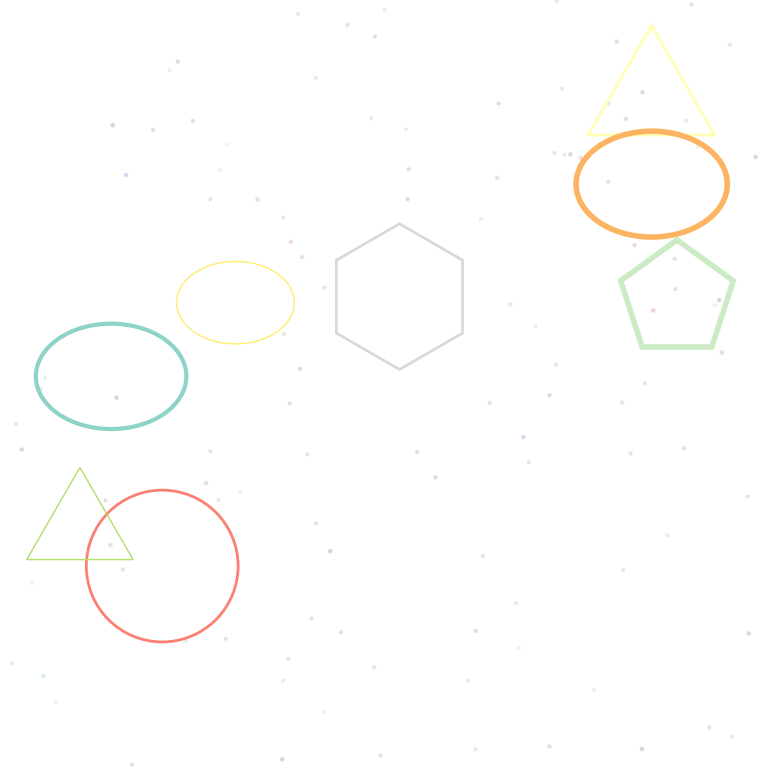[{"shape": "oval", "thickness": 1.5, "radius": 0.49, "center": [0.144, 0.511]}, {"shape": "triangle", "thickness": 1, "radius": 0.48, "center": [0.846, 0.872]}, {"shape": "circle", "thickness": 1, "radius": 0.49, "center": [0.211, 0.265]}, {"shape": "oval", "thickness": 2, "radius": 0.49, "center": [0.846, 0.761]}, {"shape": "triangle", "thickness": 0.5, "radius": 0.4, "center": [0.104, 0.313]}, {"shape": "hexagon", "thickness": 1, "radius": 0.47, "center": [0.519, 0.615]}, {"shape": "pentagon", "thickness": 2, "radius": 0.38, "center": [0.879, 0.612]}, {"shape": "oval", "thickness": 0.5, "radius": 0.38, "center": [0.306, 0.607]}]